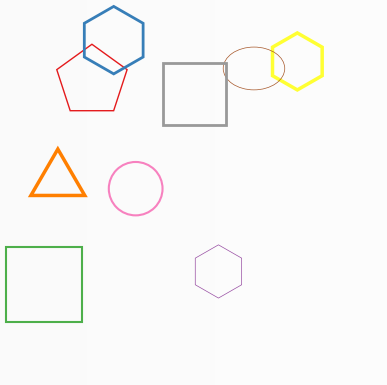[{"shape": "pentagon", "thickness": 1, "radius": 0.48, "center": [0.237, 0.79]}, {"shape": "hexagon", "thickness": 2, "radius": 0.44, "center": [0.293, 0.896]}, {"shape": "square", "thickness": 1.5, "radius": 0.49, "center": [0.113, 0.261]}, {"shape": "hexagon", "thickness": 0.5, "radius": 0.35, "center": [0.564, 0.295]}, {"shape": "triangle", "thickness": 2.5, "radius": 0.4, "center": [0.149, 0.532]}, {"shape": "hexagon", "thickness": 2.5, "radius": 0.37, "center": [0.767, 0.84]}, {"shape": "oval", "thickness": 0.5, "radius": 0.4, "center": [0.655, 0.822]}, {"shape": "circle", "thickness": 1.5, "radius": 0.35, "center": [0.35, 0.51]}, {"shape": "square", "thickness": 2, "radius": 0.4, "center": [0.502, 0.755]}]